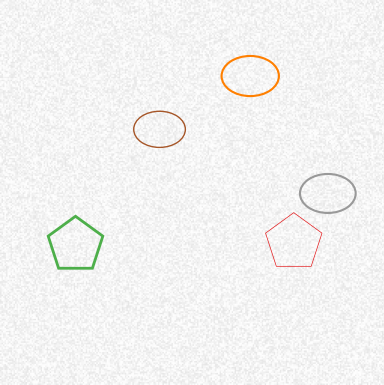[{"shape": "pentagon", "thickness": 0.5, "radius": 0.39, "center": [0.763, 0.371]}, {"shape": "pentagon", "thickness": 2, "radius": 0.37, "center": [0.196, 0.364]}, {"shape": "oval", "thickness": 1.5, "radius": 0.37, "center": [0.65, 0.803]}, {"shape": "oval", "thickness": 1, "radius": 0.34, "center": [0.414, 0.664]}, {"shape": "oval", "thickness": 1.5, "radius": 0.36, "center": [0.851, 0.498]}]